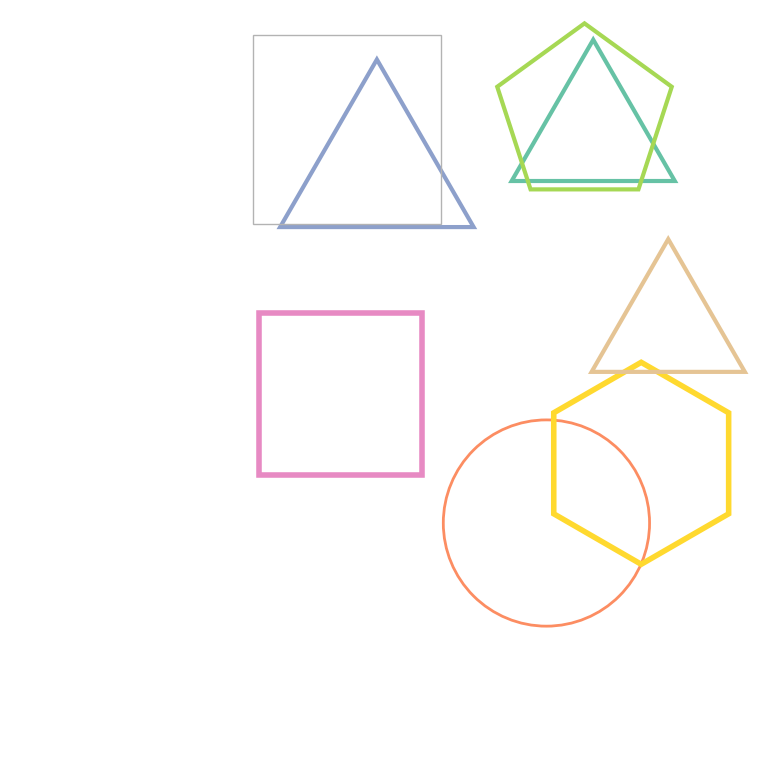[{"shape": "triangle", "thickness": 1.5, "radius": 0.61, "center": [0.77, 0.826]}, {"shape": "circle", "thickness": 1, "radius": 0.67, "center": [0.71, 0.321]}, {"shape": "triangle", "thickness": 1.5, "radius": 0.73, "center": [0.489, 0.778]}, {"shape": "square", "thickness": 2, "radius": 0.53, "center": [0.442, 0.488]}, {"shape": "pentagon", "thickness": 1.5, "radius": 0.6, "center": [0.759, 0.85]}, {"shape": "hexagon", "thickness": 2, "radius": 0.66, "center": [0.833, 0.398]}, {"shape": "triangle", "thickness": 1.5, "radius": 0.57, "center": [0.868, 0.575]}, {"shape": "square", "thickness": 0.5, "radius": 0.61, "center": [0.451, 0.832]}]